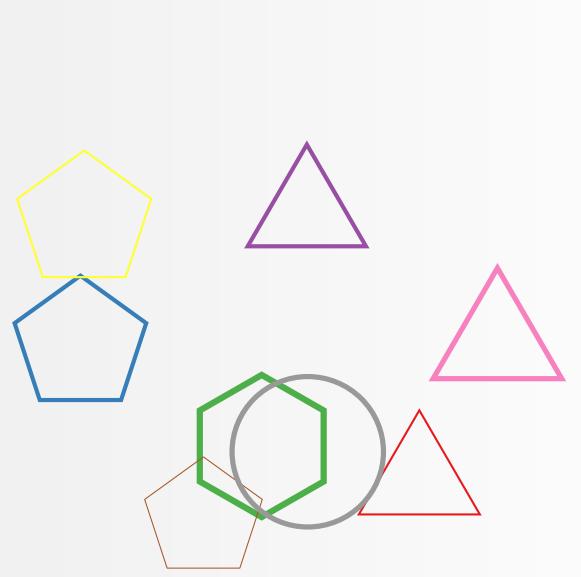[{"shape": "triangle", "thickness": 1, "radius": 0.6, "center": [0.721, 0.168]}, {"shape": "pentagon", "thickness": 2, "radius": 0.6, "center": [0.138, 0.403]}, {"shape": "hexagon", "thickness": 3, "radius": 0.62, "center": [0.45, 0.227]}, {"shape": "triangle", "thickness": 2, "radius": 0.59, "center": [0.528, 0.631]}, {"shape": "pentagon", "thickness": 1, "radius": 0.61, "center": [0.145, 0.617]}, {"shape": "pentagon", "thickness": 0.5, "radius": 0.53, "center": [0.35, 0.101]}, {"shape": "triangle", "thickness": 2.5, "radius": 0.64, "center": [0.856, 0.407]}, {"shape": "circle", "thickness": 2.5, "radius": 0.65, "center": [0.529, 0.217]}]